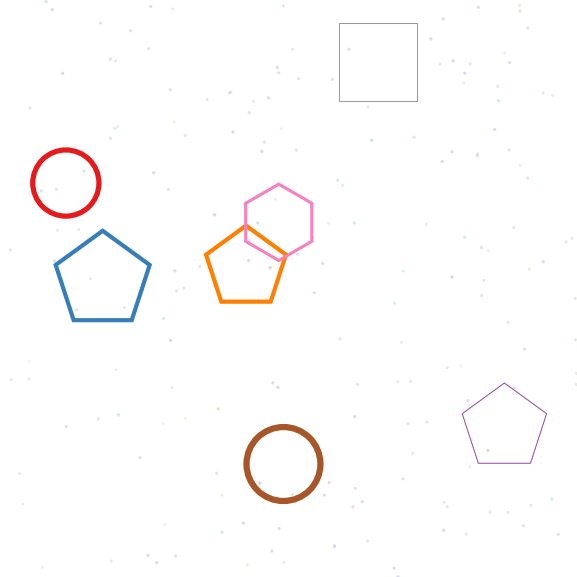[{"shape": "circle", "thickness": 2.5, "radius": 0.29, "center": [0.114, 0.682]}, {"shape": "pentagon", "thickness": 2, "radius": 0.43, "center": [0.178, 0.514]}, {"shape": "pentagon", "thickness": 0.5, "radius": 0.38, "center": [0.873, 0.259]}, {"shape": "pentagon", "thickness": 2, "radius": 0.36, "center": [0.426, 0.536]}, {"shape": "circle", "thickness": 3, "radius": 0.32, "center": [0.491, 0.196]}, {"shape": "hexagon", "thickness": 1.5, "radius": 0.33, "center": [0.483, 0.614]}, {"shape": "square", "thickness": 0.5, "radius": 0.34, "center": [0.654, 0.892]}]